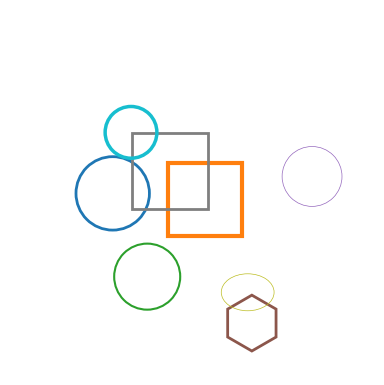[{"shape": "circle", "thickness": 2, "radius": 0.48, "center": [0.293, 0.498]}, {"shape": "square", "thickness": 3, "radius": 0.48, "center": [0.533, 0.482]}, {"shape": "circle", "thickness": 1.5, "radius": 0.43, "center": [0.382, 0.281]}, {"shape": "circle", "thickness": 0.5, "radius": 0.39, "center": [0.811, 0.542]}, {"shape": "hexagon", "thickness": 2, "radius": 0.36, "center": [0.654, 0.161]}, {"shape": "square", "thickness": 2, "radius": 0.5, "center": [0.442, 0.555]}, {"shape": "oval", "thickness": 0.5, "radius": 0.34, "center": [0.643, 0.241]}, {"shape": "circle", "thickness": 2.5, "radius": 0.34, "center": [0.34, 0.656]}]